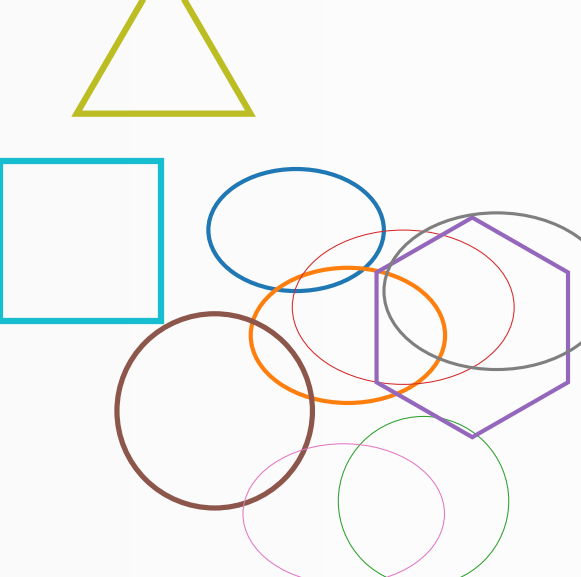[{"shape": "oval", "thickness": 2, "radius": 0.75, "center": [0.509, 0.601]}, {"shape": "oval", "thickness": 2, "radius": 0.84, "center": [0.599, 0.418]}, {"shape": "circle", "thickness": 0.5, "radius": 0.73, "center": [0.729, 0.131]}, {"shape": "oval", "thickness": 0.5, "radius": 0.95, "center": [0.694, 0.467]}, {"shape": "hexagon", "thickness": 2, "radius": 0.95, "center": [0.813, 0.432]}, {"shape": "circle", "thickness": 2.5, "radius": 0.84, "center": [0.369, 0.288]}, {"shape": "oval", "thickness": 0.5, "radius": 0.87, "center": [0.591, 0.109]}, {"shape": "oval", "thickness": 1.5, "radius": 0.97, "center": [0.854, 0.495]}, {"shape": "triangle", "thickness": 3, "radius": 0.86, "center": [0.281, 0.889]}, {"shape": "square", "thickness": 3, "radius": 0.69, "center": [0.139, 0.582]}]